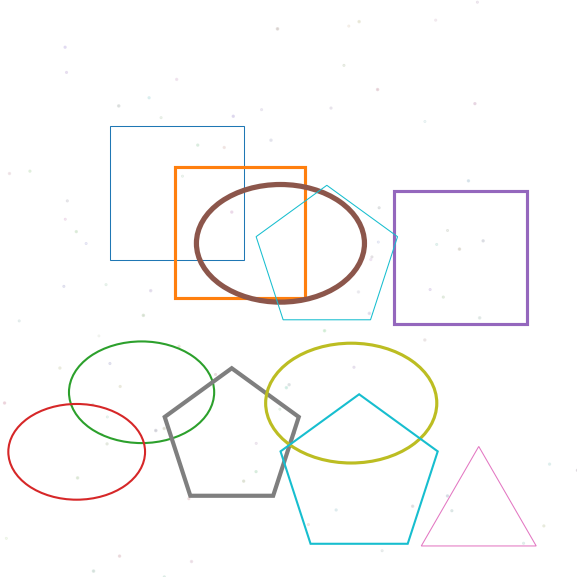[{"shape": "square", "thickness": 0.5, "radius": 0.58, "center": [0.306, 0.665]}, {"shape": "square", "thickness": 1.5, "radius": 0.56, "center": [0.416, 0.596]}, {"shape": "oval", "thickness": 1, "radius": 0.63, "center": [0.245, 0.32]}, {"shape": "oval", "thickness": 1, "radius": 0.59, "center": [0.133, 0.217]}, {"shape": "square", "thickness": 1.5, "radius": 0.58, "center": [0.798, 0.553]}, {"shape": "oval", "thickness": 2.5, "radius": 0.73, "center": [0.486, 0.578]}, {"shape": "triangle", "thickness": 0.5, "radius": 0.57, "center": [0.829, 0.111]}, {"shape": "pentagon", "thickness": 2, "radius": 0.61, "center": [0.401, 0.239]}, {"shape": "oval", "thickness": 1.5, "radius": 0.74, "center": [0.608, 0.301]}, {"shape": "pentagon", "thickness": 0.5, "radius": 0.64, "center": [0.566, 0.55]}, {"shape": "pentagon", "thickness": 1, "radius": 0.72, "center": [0.622, 0.173]}]